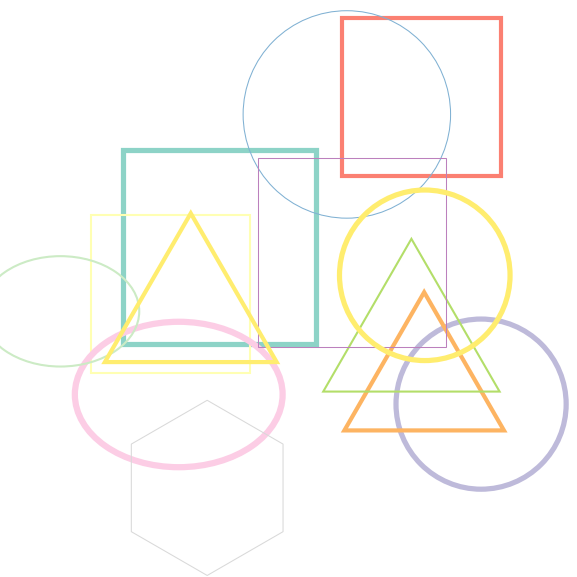[{"shape": "square", "thickness": 2.5, "radius": 0.84, "center": [0.38, 0.571]}, {"shape": "square", "thickness": 1, "radius": 0.69, "center": [0.296, 0.49]}, {"shape": "circle", "thickness": 2.5, "radius": 0.74, "center": [0.833, 0.299]}, {"shape": "square", "thickness": 2, "radius": 0.69, "center": [0.73, 0.831]}, {"shape": "circle", "thickness": 0.5, "radius": 0.9, "center": [0.601, 0.801]}, {"shape": "triangle", "thickness": 2, "radius": 0.8, "center": [0.734, 0.334]}, {"shape": "triangle", "thickness": 1, "radius": 0.88, "center": [0.712, 0.409]}, {"shape": "oval", "thickness": 3, "radius": 0.9, "center": [0.309, 0.316]}, {"shape": "hexagon", "thickness": 0.5, "radius": 0.76, "center": [0.359, 0.154]}, {"shape": "square", "thickness": 0.5, "radius": 0.82, "center": [0.61, 0.562]}, {"shape": "oval", "thickness": 1, "radius": 0.68, "center": [0.105, 0.46]}, {"shape": "triangle", "thickness": 2, "radius": 0.86, "center": [0.33, 0.458]}, {"shape": "circle", "thickness": 2.5, "radius": 0.74, "center": [0.736, 0.522]}]